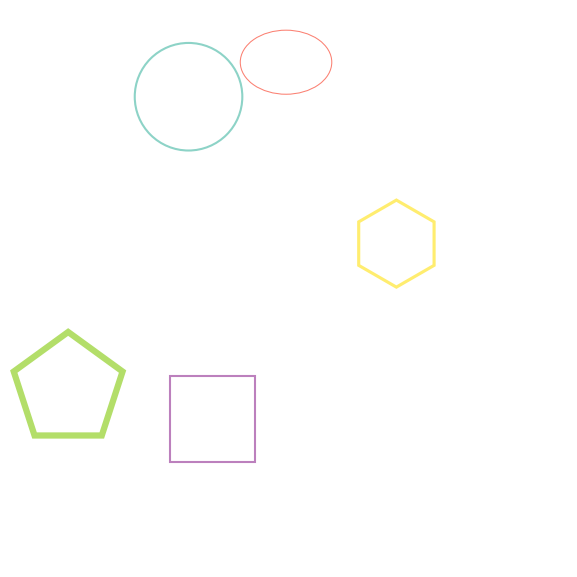[{"shape": "circle", "thickness": 1, "radius": 0.47, "center": [0.326, 0.832]}, {"shape": "oval", "thickness": 0.5, "radius": 0.4, "center": [0.495, 0.891]}, {"shape": "pentagon", "thickness": 3, "radius": 0.5, "center": [0.118, 0.325]}, {"shape": "square", "thickness": 1, "radius": 0.37, "center": [0.369, 0.274]}, {"shape": "hexagon", "thickness": 1.5, "radius": 0.38, "center": [0.686, 0.577]}]